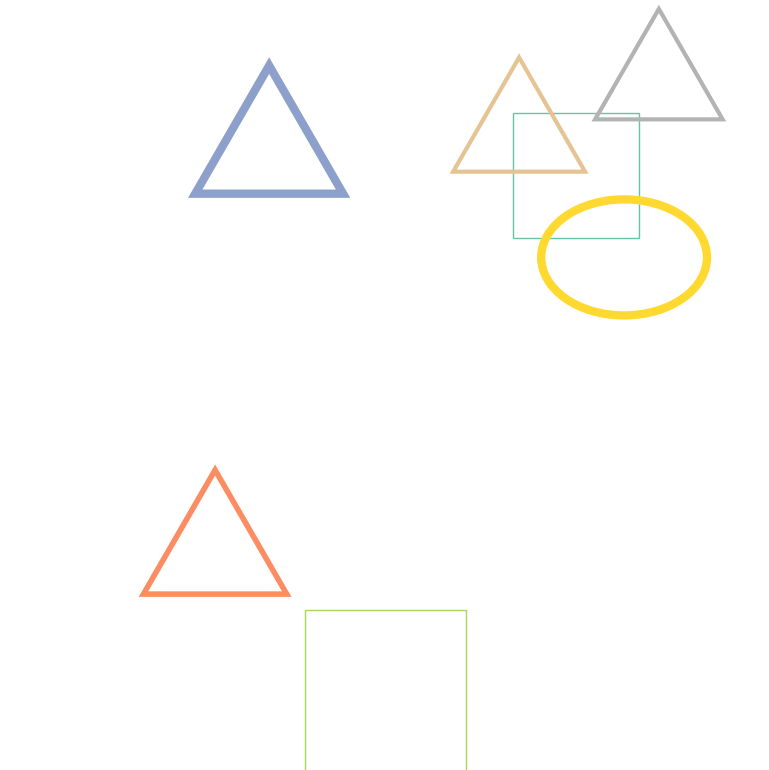[{"shape": "square", "thickness": 0.5, "radius": 0.41, "center": [0.748, 0.772]}, {"shape": "triangle", "thickness": 2, "radius": 0.54, "center": [0.279, 0.282]}, {"shape": "triangle", "thickness": 3, "radius": 0.55, "center": [0.35, 0.804]}, {"shape": "square", "thickness": 0.5, "radius": 0.52, "center": [0.501, 0.103]}, {"shape": "oval", "thickness": 3, "radius": 0.54, "center": [0.811, 0.666]}, {"shape": "triangle", "thickness": 1.5, "radius": 0.49, "center": [0.674, 0.826]}, {"shape": "triangle", "thickness": 1.5, "radius": 0.48, "center": [0.856, 0.893]}]